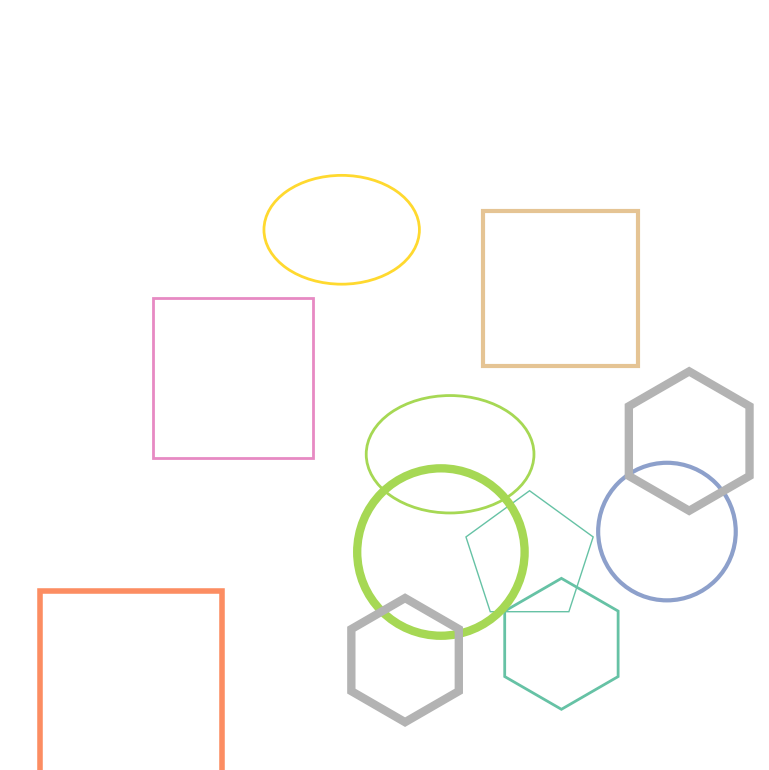[{"shape": "hexagon", "thickness": 1, "radius": 0.43, "center": [0.729, 0.164]}, {"shape": "pentagon", "thickness": 0.5, "radius": 0.43, "center": [0.688, 0.276]}, {"shape": "square", "thickness": 2, "radius": 0.59, "center": [0.17, 0.114]}, {"shape": "circle", "thickness": 1.5, "radius": 0.45, "center": [0.866, 0.31]}, {"shape": "square", "thickness": 1, "radius": 0.52, "center": [0.303, 0.509]}, {"shape": "oval", "thickness": 1, "radius": 0.54, "center": [0.585, 0.41]}, {"shape": "circle", "thickness": 3, "radius": 0.54, "center": [0.573, 0.283]}, {"shape": "oval", "thickness": 1, "radius": 0.5, "center": [0.444, 0.702]}, {"shape": "square", "thickness": 1.5, "radius": 0.5, "center": [0.728, 0.626]}, {"shape": "hexagon", "thickness": 3, "radius": 0.45, "center": [0.895, 0.427]}, {"shape": "hexagon", "thickness": 3, "radius": 0.4, "center": [0.526, 0.143]}]